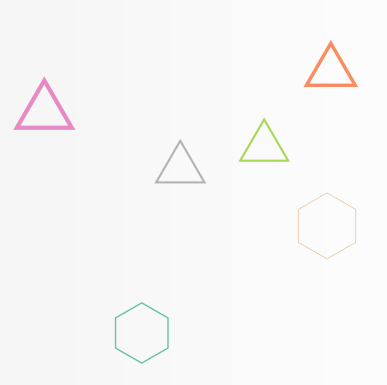[{"shape": "hexagon", "thickness": 1, "radius": 0.39, "center": [0.366, 0.135]}, {"shape": "triangle", "thickness": 2.5, "radius": 0.36, "center": [0.854, 0.815]}, {"shape": "triangle", "thickness": 3, "radius": 0.41, "center": [0.114, 0.709]}, {"shape": "triangle", "thickness": 1.5, "radius": 0.36, "center": [0.682, 0.618]}, {"shape": "hexagon", "thickness": 0.5, "radius": 0.43, "center": [0.844, 0.413]}, {"shape": "triangle", "thickness": 1.5, "radius": 0.36, "center": [0.465, 0.562]}]